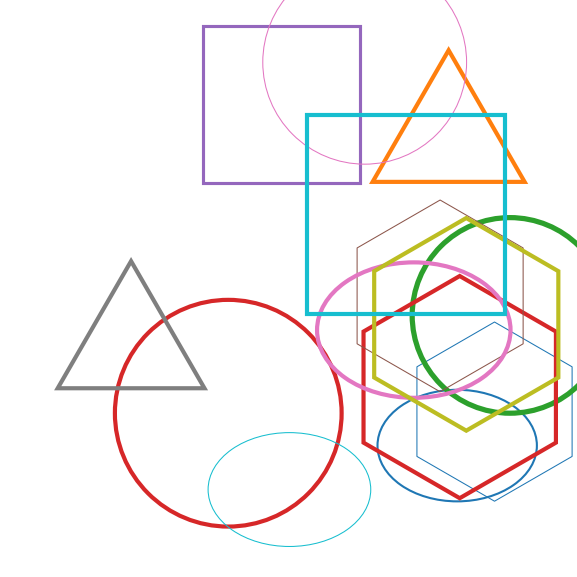[{"shape": "hexagon", "thickness": 0.5, "radius": 0.78, "center": [0.856, 0.286]}, {"shape": "oval", "thickness": 1, "radius": 0.69, "center": [0.792, 0.228]}, {"shape": "triangle", "thickness": 2, "radius": 0.76, "center": [0.777, 0.76]}, {"shape": "circle", "thickness": 2.5, "radius": 0.85, "center": [0.883, 0.453]}, {"shape": "hexagon", "thickness": 2, "radius": 0.96, "center": [0.796, 0.329]}, {"shape": "circle", "thickness": 2, "radius": 0.98, "center": [0.395, 0.284]}, {"shape": "square", "thickness": 1.5, "radius": 0.68, "center": [0.488, 0.818]}, {"shape": "hexagon", "thickness": 0.5, "radius": 0.83, "center": [0.762, 0.487]}, {"shape": "circle", "thickness": 0.5, "radius": 0.88, "center": [0.631, 0.891]}, {"shape": "oval", "thickness": 2, "radius": 0.84, "center": [0.717, 0.428]}, {"shape": "triangle", "thickness": 2, "radius": 0.73, "center": [0.227, 0.4]}, {"shape": "hexagon", "thickness": 2, "radius": 0.92, "center": [0.807, 0.437]}, {"shape": "square", "thickness": 2, "radius": 0.86, "center": [0.703, 0.627]}, {"shape": "oval", "thickness": 0.5, "radius": 0.7, "center": [0.501, 0.151]}]